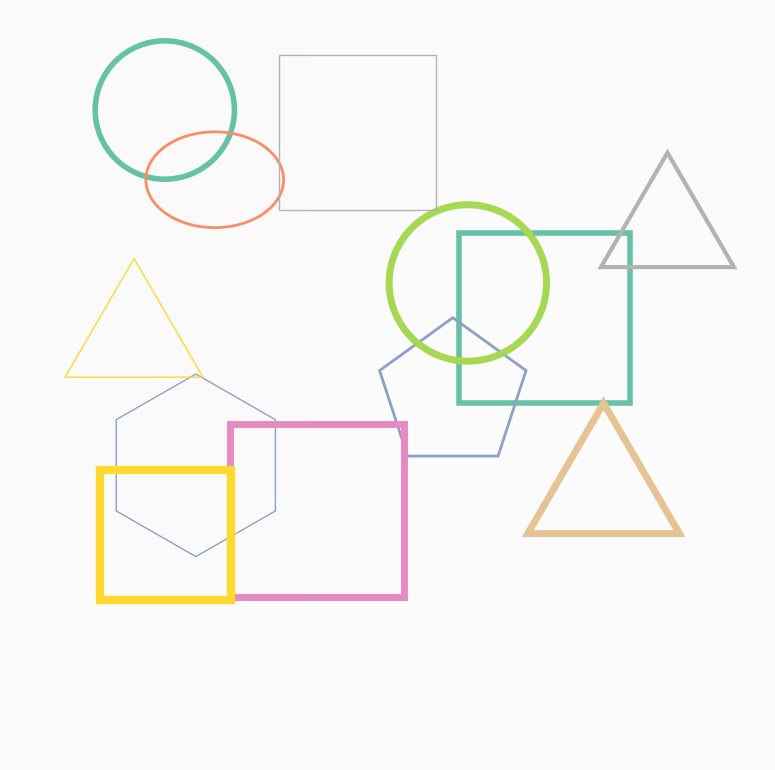[{"shape": "square", "thickness": 2, "radius": 0.55, "center": [0.702, 0.587]}, {"shape": "circle", "thickness": 2, "radius": 0.45, "center": [0.213, 0.857]}, {"shape": "oval", "thickness": 1, "radius": 0.44, "center": [0.277, 0.767]}, {"shape": "pentagon", "thickness": 1, "radius": 0.5, "center": [0.584, 0.488]}, {"shape": "hexagon", "thickness": 0.5, "radius": 0.59, "center": [0.253, 0.396]}, {"shape": "square", "thickness": 2.5, "radius": 0.56, "center": [0.409, 0.337]}, {"shape": "circle", "thickness": 2.5, "radius": 0.51, "center": [0.604, 0.633]}, {"shape": "triangle", "thickness": 0.5, "radius": 0.51, "center": [0.173, 0.561]}, {"shape": "square", "thickness": 3, "radius": 0.42, "center": [0.214, 0.305]}, {"shape": "triangle", "thickness": 2.5, "radius": 0.56, "center": [0.779, 0.364]}, {"shape": "triangle", "thickness": 1.5, "radius": 0.5, "center": [0.861, 0.703]}, {"shape": "square", "thickness": 0.5, "radius": 0.51, "center": [0.461, 0.828]}]